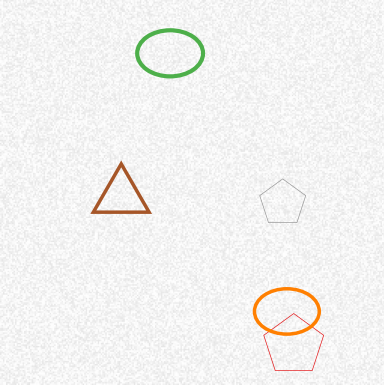[{"shape": "pentagon", "thickness": 0.5, "radius": 0.41, "center": [0.763, 0.104]}, {"shape": "oval", "thickness": 3, "radius": 0.43, "center": [0.442, 0.861]}, {"shape": "oval", "thickness": 2.5, "radius": 0.42, "center": [0.745, 0.191]}, {"shape": "triangle", "thickness": 2.5, "radius": 0.42, "center": [0.315, 0.491]}, {"shape": "pentagon", "thickness": 0.5, "radius": 0.31, "center": [0.734, 0.473]}]